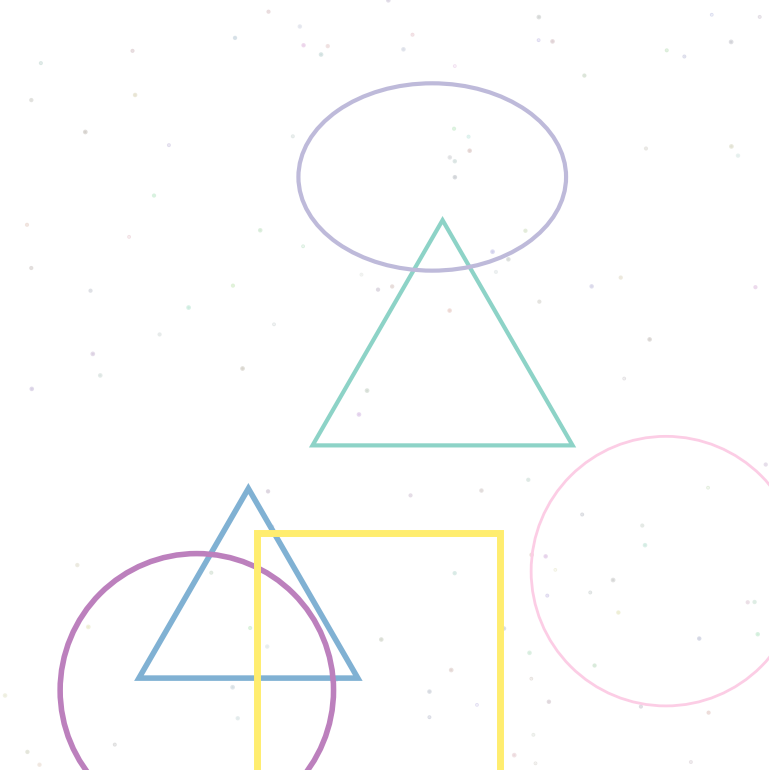[{"shape": "triangle", "thickness": 1.5, "radius": 0.97, "center": [0.575, 0.519]}, {"shape": "oval", "thickness": 1.5, "radius": 0.87, "center": [0.561, 0.77]}, {"shape": "triangle", "thickness": 2, "radius": 0.82, "center": [0.323, 0.201]}, {"shape": "circle", "thickness": 1, "radius": 0.88, "center": [0.865, 0.258]}, {"shape": "circle", "thickness": 2, "radius": 0.89, "center": [0.256, 0.104]}, {"shape": "square", "thickness": 2.5, "radius": 0.79, "center": [0.491, 0.15]}]